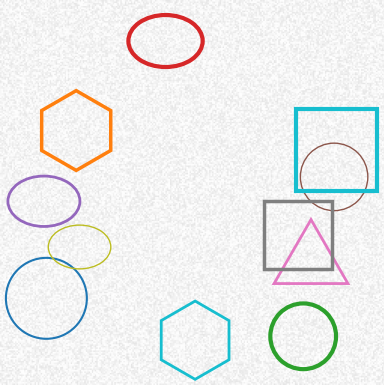[{"shape": "circle", "thickness": 1.5, "radius": 0.53, "center": [0.12, 0.225]}, {"shape": "hexagon", "thickness": 2.5, "radius": 0.52, "center": [0.198, 0.661]}, {"shape": "circle", "thickness": 3, "radius": 0.43, "center": [0.788, 0.127]}, {"shape": "oval", "thickness": 3, "radius": 0.48, "center": [0.43, 0.893]}, {"shape": "oval", "thickness": 2, "radius": 0.47, "center": [0.114, 0.477]}, {"shape": "circle", "thickness": 1, "radius": 0.44, "center": [0.868, 0.541]}, {"shape": "triangle", "thickness": 2, "radius": 0.55, "center": [0.808, 0.319]}, {"shape": "square", "thickness": 2.5, "radius": 0.44, "center": [0.774, 0.39]}, {"shape": "oval", "thickness": 1, "radius": 0.41, "center": [0.207, 0.358]}, {"shape": "square", "thickness": 3, "radius": 0.53, "center": [0.874, 0.61]}, {"shape": "hexagon", "thickness": 2, "radius": 0.51, "center": [0.507, 0.116]}]